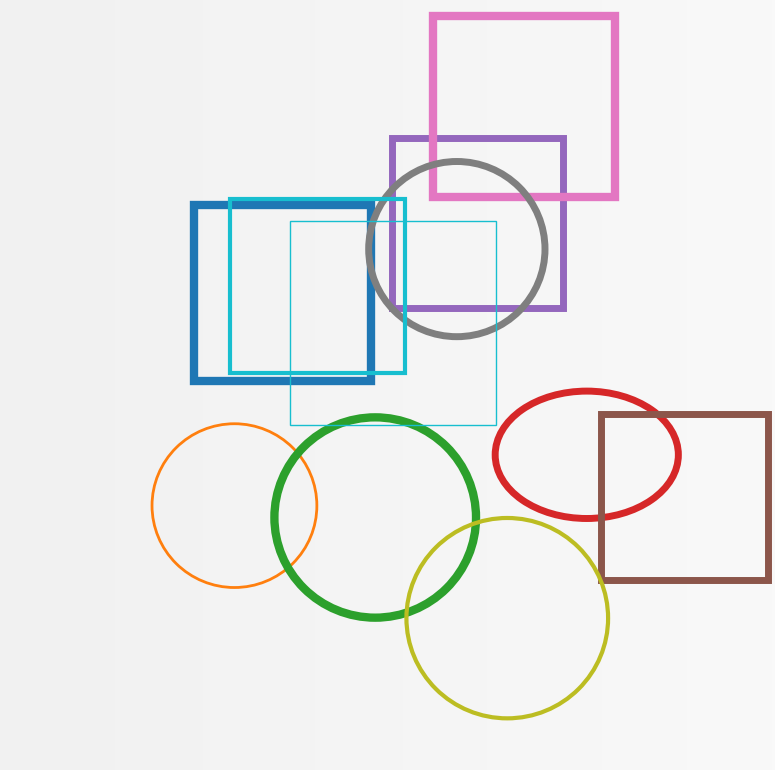[{"shape": "square", "thickness": 3, "radius": 0.57, "center": [0.365, 0.619]}, {"shape": "circle", "thickness": 1, "radius": 0.53, "center": [0.303, 0.343]}, {"shape": "circle", "thickness": 3, "radius": 0.65, "center": [0.484, 0.328]}, {"shape": "oval", "thickness": 2.5, "radius": 0.59, "center": [0.757, 0.409]}, {"shape": "square", "thickness": 2.5, "radius": 0.55, "center": [0.616, 0.71]}, {"shape": "square", "thickness": 2.5, "radius": 0.54, "center": [0.883, 0.354]}, {"shape": "square", "thickness": 3, "radius": 0.59, "center": [0.676, 0.861]}, {"shape": "circle", "thickness": 2.5, "radius": 0.57, "center": [0.589, 0.677]}, {"shape": "circle", "thickness": 1.5, "radius": 0.65, "center": [0.655, 0.197]}, {"shape": "square", "thickness": 0.5, "radius": 0.66, "center": [0.508, 0.58]}, {"shape": "square", "thickness": 1.5, "radius": 0.56, "center": [0.409, 0.628]}]